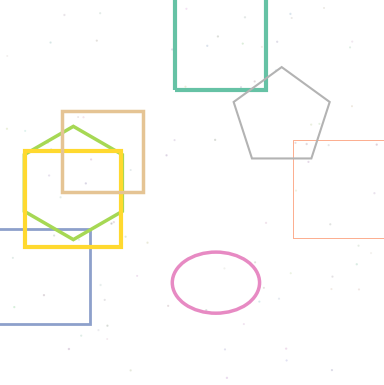[{"shape": "square", "thickness": 3, "radius": 0.6, "center": [0.573, 0.885]}, {"shape": "square", "thickness": 0.5, "radius": 0.63, "center": [0.888, 0.509]}, {"shape": "square", "thickness": 2, "radius": 0.61, "center": [0.11, 0.281]}, {"shape": "oval", "thickness": 2.5, "radius": 0.57, "center": [0.561, 0.266]}, {"shape": "hexagon", "thickness": 2.5, "radius": 0.74, "center": [0.191, 0.525]}, {"shape": "square", "thickness": 3, "radius": 0.62, "center": [0.19, 0.483]}, {"shape": "square", "thickness": 2.5, "radius": 0.53, "center": [0.266, 0.607]}, {"shape": "pentagon", "thickness": 1.5, "radius": 0.66, "center": [0.732, 0.695]}]